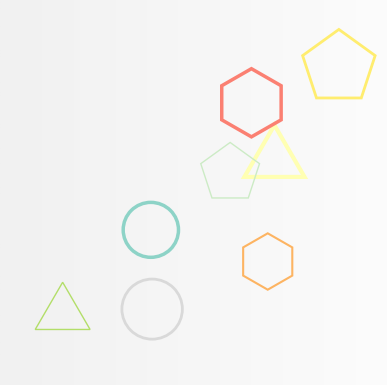[{"shape": "circle", "thickness": 2.5, "radius": 0.36, "center": [0.389, 0.403]}, {"shape": "triangle", "thickness": 3, "radius": 0.45, "center": [0.708, 0.585]}, {"shape": "hexagon", "thickness": 2.5, "radius": 0.44, "center": [0.649, 0.733]}, {"shape": "hexagon", "thickness": 1.5, "radius": 0.37, "center": [0.691, 0.321]}, {"shape": "triangle", "thickness": 1, "radius": 0.41, "center": [0.162, 0.185]}, {"shape": "circle", "thickness": 2, "radius": 0.39, "center": [0.393, 0.197]}, {"shape": "pentagon", "thickness": 1, "radius": 0.4, "center": [0.594, 0.55]}, {"shape": "pentagon", "thickness": 2, "radius": 0.49, "center": [0.875, 0.825]}]